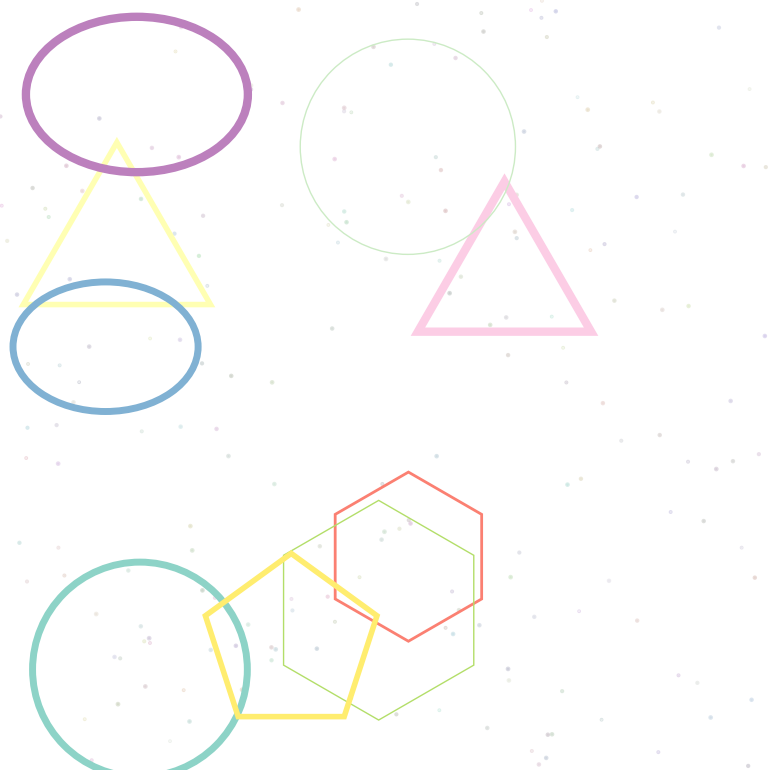[{"shape": "circle", "thickness": 2.5, "radius": 0.7, "center": [0.182, 0.131]}, {"shape": "triangle", "thickness": 2, "radius": 0.7, "center": [0.152, 0.675]}, {"shape": "hexagon", "thickness": 1, "radius": 0.55, "center": [0.53, 0.277]}, {"shape": "oval", "thickness": 2.5, "radius": 0.6, "center": [0.137, 0.55]}, {"shape": "hexagon", "thickness": 0.5, "radius": 0.71, "center": [0.492, 0.208]}, {"shape": "triangle", "thickness": 3, "radius": 0.65, "center": [0.655, 0.634]}, {"shape": "oval", "thickness": 3, "radius": 0.72, "center": [0.178, 0.877]}, {"shape": "circle", "thickness": 0.5, "radius": 0.7, "center": [0.53, 0.809]}, {"shape": "pentagon", "thickness": 2, "radius": 0.59, "center": [0.378, 0.164]}]